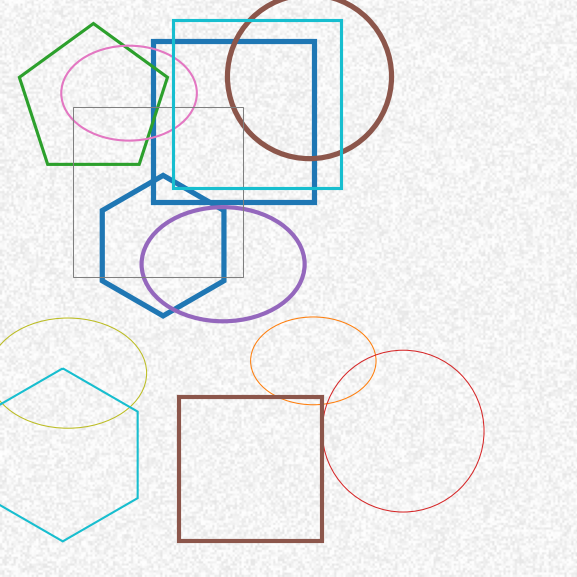[{"shape": "hexagon", "thickness": 2.5, "radius": 0.61, "center": [0.282, 0.574]}, {"shape": "square", "thickness": 2.5, "radius": 0.7, "center": [0.405, 0.789]}, {"shape": "oval", "thickness": 0.5, "radius": 0.54, "center": [0.543, 0.374]}, {"shape": "pentagon", "thickness": 1.5, "radius": 0.67, "center": [0.162, 0.824]}, {"shape": "circle", "thickness": 0.5, "radius": 0.7, "center": [0.698, 0.253]}, {"shape": "oval", "thickness": 2, "radius": 0.71, "center": [0.386, 0.542]}, {"shape": "square", "thickness": 2, "radius": 0.62, "center": [0.434, 0.187]}, {"shape": "circle", "thickness": 2.5, "radius": 0.71, "center": [0.536, 0.866]}, {"shape": "oval", "thickness": 1, "radius": 0.59, "center": [0.223, 0.838]}, {"shape": "square", "thickness": 0.5, "radius": 0.74, "center": [0.273, 0.667]}, {"shape": "oval", "thickness": 0.5, "radius": 0.68, "center": [0.118, 0.353]}, {"shape": "hexagon", "thickness": 1, "radius": 0.75, "center": [0.109, 0.212]}, {"shape": "square", "thickness": 1.5, "radius": 0.73, "center": [0.446, 0.819]}]